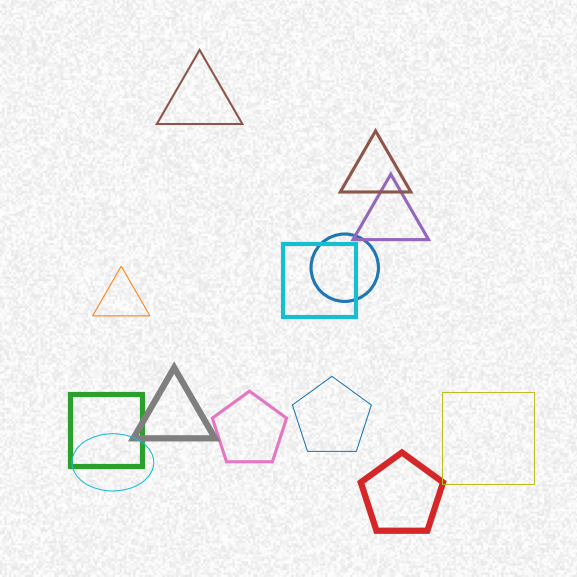[{"shape": "circle", "thickness": 1.5, "radius": 0.29, "center": [0.597, 0.536]}, {"shape": "pentagon", "thickness": 0.5, "radius": 0.36, "center": [0.575, 0.276]}, {"shape": "triangle", "thickness": 0.5, "radius": 0.29, "center": [0.21, 0.481]}, {"shape": "square", "thickness": 2.5, "radius": 0.31, "center": [0.183, 0.254]}, {"shape": "pentagon", "thickness": 3, "radius": 0.37, "center": [0.696, 0.141]}, {"shape": "triangle", "thickness": 1.5, "radius": 0.38, "center": [0.677, 0.622]}, {"shape": "triangle", "thickness": 1, "radius": 0.43, "center": [0.346, 0.827]}, {"shape": "triangle", "thickness": 1.5, "radius": 0.35, "center": [0.65, 0.702]}, {"shape": "pentagon", "thickness": 1.5, "radius": 0.34, "center": [0.432, 0.254]}, {"shape": "triangle", "thickness": 3, "radius": 0.41, "center": [0.302, 0.281]}, {"shape": "square", "thickness": 0.5, "radius": 0.4, "center": [0.845, 0.241]}, {"shape": "square", "thickness": 2, "radius": 0.31, "center": [0.553, 0.513]}, {"shape": "oval", "thickness": 0.5, "radius": 0.35, "center": [0.195, 0.199]}]